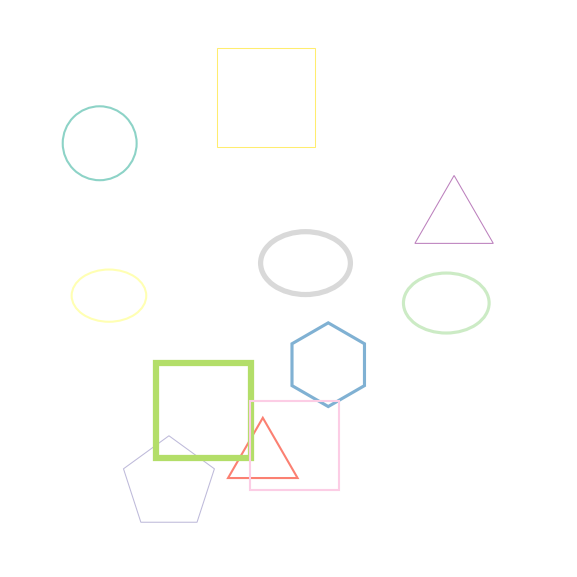[{"shape": "circle", "thickness": 1, "radius": 0.32, "center": [0.173, 0.751]}, {"shape": "oval", "thickness": 1, "radius": 0.32, "center": [0.189, 0.487]}, {"shape": "pentagon", "thickness": 0.5, "radius": 0.41, "center": [0.293, 0.162]}, {"shape": "triangle", "thickness": 1, "radius": 0.35, "center": [0.455, 0.206]}, {"shape": "hexagon", "thickness": 1.5, "radius": 0.36, "center": [0.568, 0.368]}, {"shape": "square", "thickness": 3, "radius": 0.41, "center": [0.353, 0.289]}, {"shape": "square", "thickness": 1, "radius": 0.39, "center": [0.51, 0.228]}, {"shape": "oval", "thickness": 2.5, "radius": 0.39, "center": [0.529, 0.544]}, {"shape": "triangle", "thickness": 0.5, "radius": 0.39, "center": [0.786, 0.617]}, {"shape": "oval", "thickness": 1.5, "radius": 0.37, "center": [0.773, 0.474]}, {"shape": "square", "thickness": 0.5, "radius": 0.43, "center": [0.461, 0.83]}]